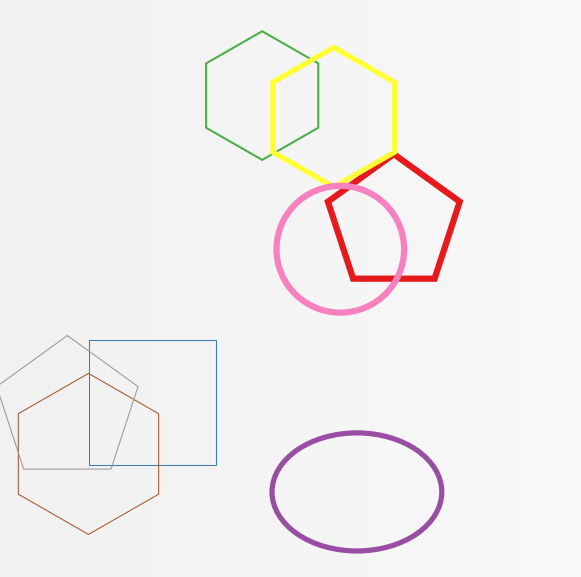[{"shape": "pentagon", "thickness": 3, "radius": 0.6, "center": [0.678, 0.613]}, {"shape": "square", "thickness": 0.5, "radius": 0.54, "center": [0.262, 0.302]}, {"shape": "hexagon", "thickness": 1, "radius": 0.56, "center": [0.451, 0.834]}, {"shape": "oval", "thickness": 2.5, "radius": 0.73, "center": [0.614, 0.147]}, {"shape": "hexagon", "thickness": 2.5, "radius": 0.6, "center": [0.574, 0.796]}, {"shape": "hexagon", "thickness": 0.5, "radius": 0.7, "center": [0.152, 0.213]}, {"shape": "circle", "thickness": 3, "radius": 0.55, "center": [0.585, 0.568]}, {"shape": "pentagon", "thickness": 0.5, "radius": 0.64, "center": [0.116, 0.29]}]